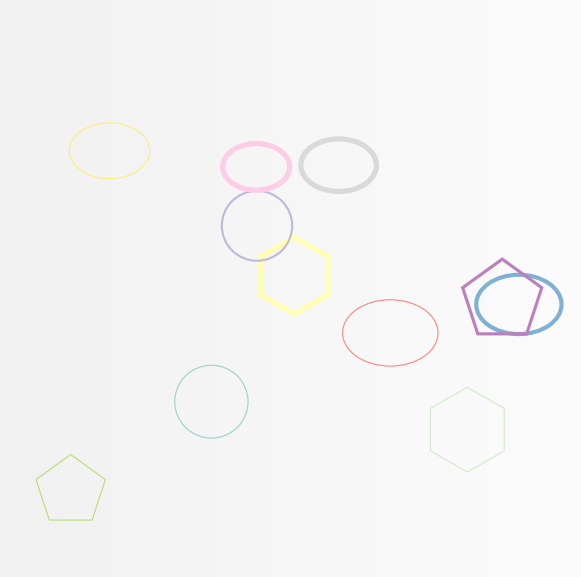[{"shape": "circle", "thickness": 0.5, "radius": 0.32, "center": [0.364, 0.304]}, {"shape": "hexagon", "thickness": 2.5, "radius": 0.33, "center": [0.506, 0.522]}, {"shape": "circle", "thickness": 1, "radius": 0.3, "center": [0.442, 0.608]}, {"shape": "oval", "thickness": 0.5, "radius": 0.41, "center": [0.671, 0.423]}, {"shape": "oval", "thickness": 2, "radius": 0.37, "center": [0.893, 0.472]}, {"shape": "pentagon", "thickness": 0.5, "radius": 0.31, "center": [0.122, 0.149]}, {"shape": "oval", "thickness": 2.5, "radius": 0.29, "center": [0.441, 0.71]}, {"shape": "oval", "thickness": 2.5, "radius": 0.33, "center": [0.583, 0.713]}, {"shape": "pentagon", "thickness": 1.5, "radius": 0.36, "center": [0.864, 0.479]}, {"shape": "hexagon", "thickness": 0.5, "radius": 0.37, "center": [0.804, 0.255]}, {"shape": "oval", "thickness": 0.5, "radius": 0.35, "center": [0.188, 0.738]}]